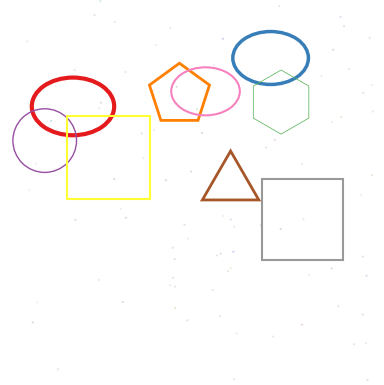[{"shape": "oval", "thickness": 3, "radius": 0.54, "center": [0.19, 0.724]}, {"shape": "oval", "thickness": 2.5, "radius": 0.49, "center": [0.703, 0.849]}, {"shape": "hexagon", "thickness": 0.5, "radius": 0.42, "center": [0.73, 0.735]}, {"shape": "circle", "thickness": 1, "radius": 0.41, "center": [0.116, 0.635]}, {"shape": "pentagon", "thickness": 2, "radius": 0.41, "center": [0.466, 0.754]}, {"shape": "square", "thickness": 1.5, "radius": 0.54, "center": [0.281, 0.591]}, {"shape": "triangle", "thickness": 2, "radius": 0.42, "center": [0.599, 0.523]}, {"shape": "oval", "thickness": 1.5, "radius": 0.45, "center": [0.534, 0.763]}, {"shape": "square", "thickness": 1.5, "radius": 0.52, "center": [0.786, 0.43]}]